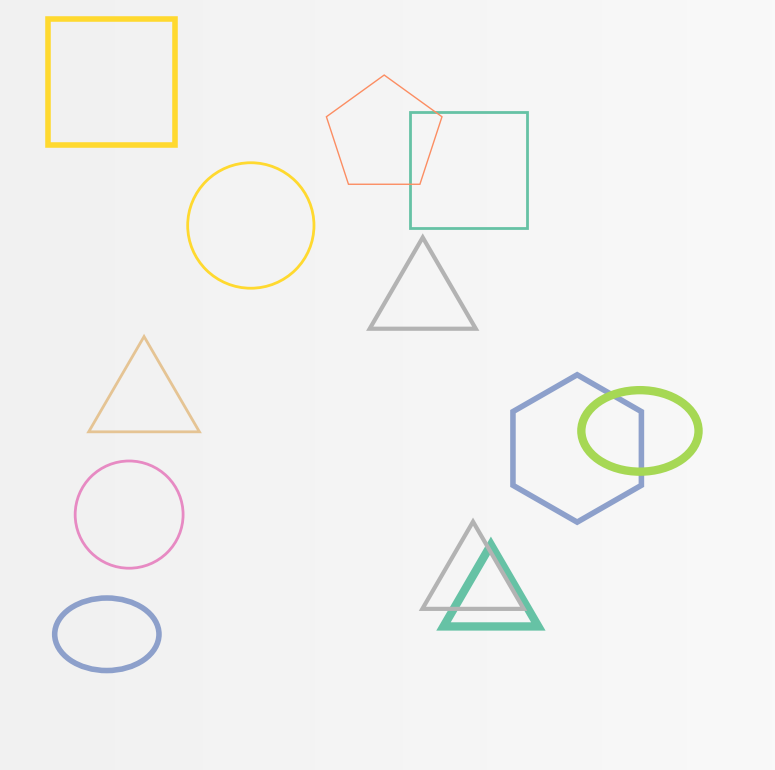[{"shape": "triangle", "thickness": 3, "radius": 0.35, "center": [0.633, 0.222]}, {"shape": "square", "thickness": 1, "radius": 0.38, "center": [0.605, 0.779]}, {"shape": "pentagon", "thickness": 0.5, "radius": 0.39, "center": [0.496, 0.824]}, {"shape": "hexagon", "thickness": 2, "radius": 0.48, "center": [0.745, 0.418]}, {"shape": "oval", "thickness": 2, "radius": 0.34, "center": [0.138, 0.176]}, {"shape": "circle", "thickness": 1, "radius": 0.35, "center": [0.167, 0.332]}, {"shape": "oval", "thickness": 3, "radius": 0.38, "center": [0.826, 0.44]}, {"shape": "square", "thickness": 2, "radius": 0.41, "center": [0.144, 0.894]}, {"shape": "circle", "thickness": 1, "radius": 0.41, "center": [0.324, 0.707]}, {"shape": "triangle", "thickness": 1, "radius": 0.41, "center": [0.186, 0.48]}, {"shape": "triangle", "thickness": 1.5, "radius": 0.4, "center": [0.545, 0.613]}, {"shape": "triangle", "thickness": 1.5, "radius": 0.38, "center": [0.61, 0.247]}]